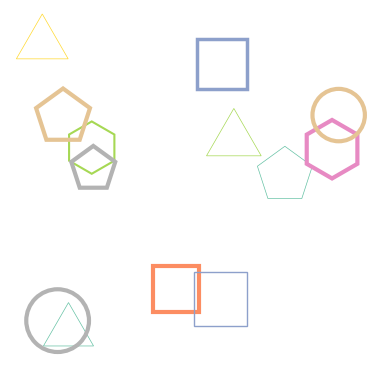[{"shape": "triangle", "thickness": 0.5, "radius": 0.38, "center": [0.178, 0.139]}, {"shape": "pentagon", "thickness": 0.5, "radius": 0.37, "center": [0.74, 0.545]}, {"shape": "square", "thickness": 3, "radius": 0.3, "center": [0.456, 0.25]}, {"shape": "square", "thickness": 2.5, "radius": 0.32, "center": [0.577, 0.834]}, {"shape": "square", "thickness": 1, "radius": 0.35, "center": [0.573, 0.223]}, {"shape": "hexagon", "thickness": 3, "radius": 0.38, "center": [0.862, 0.612]}, {"shape": "triangle", "thickness": 0.5, "radius": 0.41, "center": [0.607, 0.636]}, {"shape": "hexagon", "thickness": 1.5, "radius": 0.34, "center": [0.238, 0.617]}, {"shape": "triangle", "thickness": 0.5, "radius": 0.39, "center": [0.11, 0.886]}, {"shape": "pentagon", "thickness": 3, "radius": 0.37, "center": [0.164, 0.697]}, {"shape": "circle", "thickness": 3, "radius": 0.34, "center": [0.88, 0.701]}, {"shape": "circle", "thickness": 3, "radius": 0.41, "center": [0.15, 0.167]}, {"shape": "pentagon", "thickness": 3, "radius": 0.3, "center": [0.242, 0.561]}]